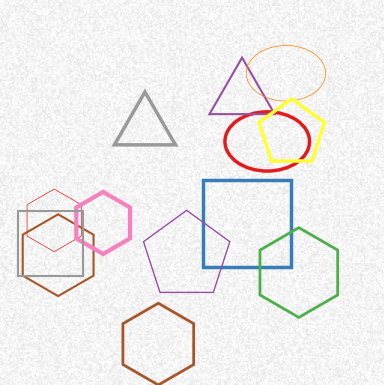[{"shape": "oval", "thickness": 2.5, "radius": 0.55, "center": [0.694, 0.633]}, {"shape": "hexagon", "thickness": 0.5, "radius": 0.41, "center": [0.141, 0.428]}, {"shape": "square", "thickness": 2.5, "radius": 0.57, "center": [0.642, 0.419]}, {"shape": "hexagon", "thickness": 2, "radius": 0.58, "center": [0.776, 0.292]}, {"shape": "pentagon", "thickness": 1, "radius": 0.59, "center": [0.485, 0.336]}, {"shape": "triangle", "thickness": 1.5, "radius": 0.49, "center": [0.629, 0.752]}, {"shape": "oval", "thickness": 0.5, "radius": 0.52, "center": [0.743, 0.81]}, {"shape": "pentagon", "thickness": 2.5, "radius": 0.45, "center": [0.758, 0.654]}, {"shape": "hexagon", "thickness": 1.5, "radius": 0.53, "center": [0.151, 0.337]}, {"shape": "hexagon", "thickness": 2, "radius": 0.53, "center": [0.411, 0.106]}, {"shape": "hexagon", "thickness": 3, "radius": 0.4, "center": [0.268, 0.421]}, {"shape": "triangle", "thickness": 2.5, "radius": 0.46, "center": [0.376, 0.67]}, {"shape": "square", "thickness": 1.5, "radius": 0.42, "center": [0.13, 0.367]}]